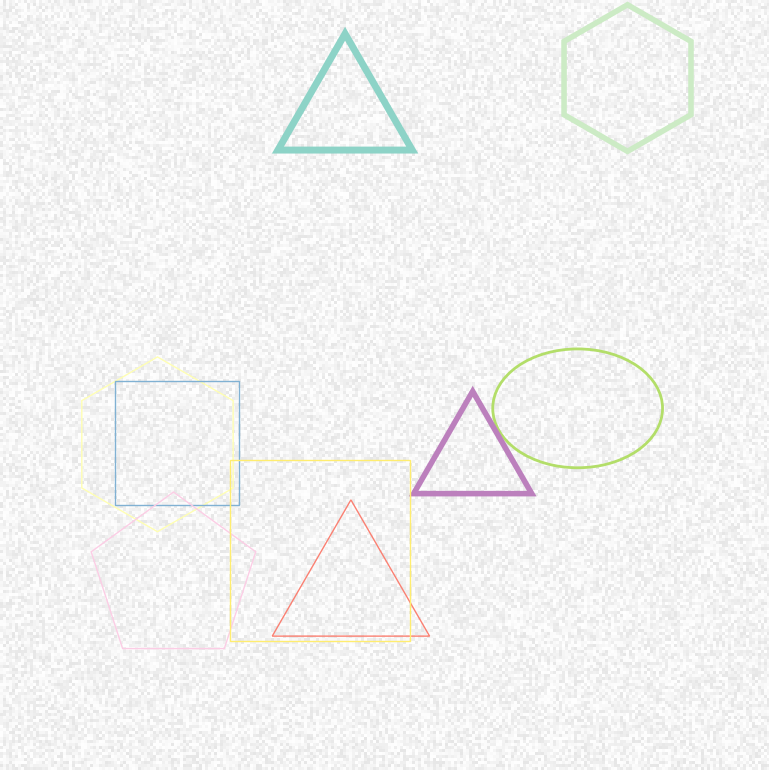[{"shape": "triangle", "thickness": 2.5, "radius": 0.5, "center": [0.448, 0.855]}, {"shape": "hexagon", "thickness": 0.5, "radius": 0.57, "center": [0.205, 0.423]}, {"shape": "triangle", "thickness": 0.5, "radius": 0.59, "center": [0.456, 0.233]}, {"shape": "square", "thickness": 0.5, "radius": 0.4, "center": [0.23, 0.425]}, {"shape": "oval", "thickness": 1, "radius": 0.55, "center": [0.75, 0.47]}, {"shape": "pentagon", "thickness": 0.5, "radius": 0.56, "center": [0.225, 0.249]}, {"shape": "triangle", "thickness": 2, "radius": 0.44, "center": [0.614, 0.403]}, {"shape": "hexagon", "thickness": 2, "radius": 0.48, "center": [0.815, 0.899]}, {"shape": "square", "thickness": 0.5, "radius": 0.59, "center": [0.415, 0.285]}]